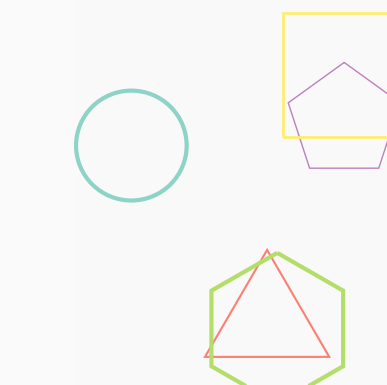[{"shape": "circle", "thickness": 3, "radius": 0.71, "center": [0.339, 0.622]}, {"shape": "triangle", "thickness": 1.5, "radius": 0.93, "center": [0.689, 0.166]}, {"shape": "hexagon", "thickness": 3, "radius": 0.98, "center": [0.716, 0.147]}, {"shape": "pentagon", "thickness": 1, "radius": 0.76, "center": [0.888, 0.686]}, {"shape": "square", "thickness": 2, "radius": 0.81, "center": [0.891, 0.805]}]